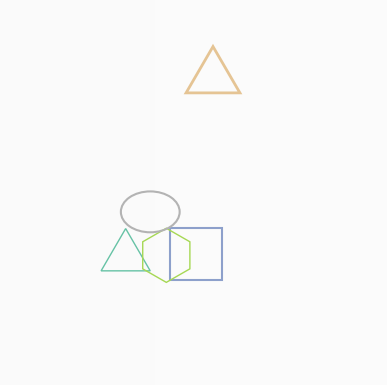[{"shape": "triangle", "thickness": 1, "radius": 0.37, "center": [0.324, 0.333]}, {"shape": "square", "thickness": 1.5, "radius": 0.34, "center": [0.506, 0.34]}, {"shape": "hexagon", "thickness": 1, "radius": 0.35, "center": [0.429, 0.337]}, {"shape": "triangle", "thickness": 2, "radius": 0.4, "center": [0.55, 0.799]}, {"shape": "oval", "thickness": 1.5, "radius": 0.38, "center": [0.388, 0.45]}]